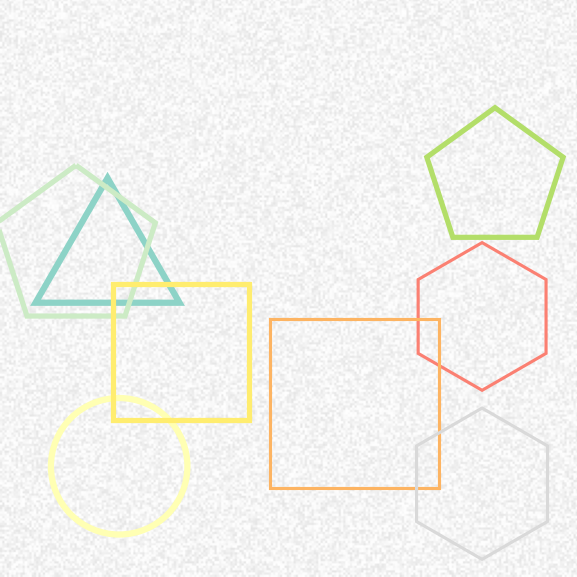[{"shape": "triangle", "thickness": 3, "radius": 0.72, "center": [0.186, 0.547]}, {"shape": "circle", "thickness": 3, "radius": 0.59, "center": [0.206, 0.192]}, {"shape": "hexagon", "thickness": 1.5, "radius": 0.64, "center": [0.835, 0.451]}, {"shape": "square", "thickness": 1.5, "radius": 0.73, "center": [0.614, 0.3]}, {"shape": "pentagon", "thickness": 2.5, "radius": 0.62, "center": [0.857, 0.689]}, {"shape": "hexagon", "thickness": 1.5, "radius": 0.65, "center": [0.835, 0.162]}, {"shape": "pentagon", "thickness": 2.5, "radius": 0.72, "center": [0.132, 0.569]}, {"shape": "square", "thickness": 2.5, "radius": 0.59, "center": [0.313, 0.389]}]